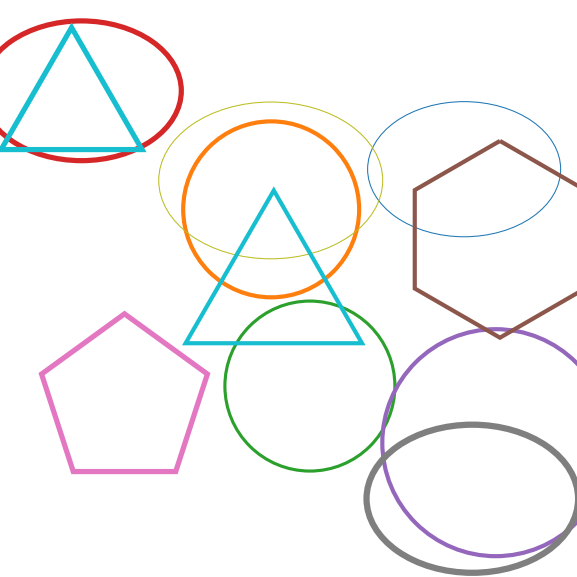[{"shape": "oval", "thickness": 0.5, "radius": 0.84, "center": [0.804, 0.706]}, {"shape": "circle", "thickness": 2, "radius": 0.76, "center": [0.47, 0.637]}, {"shape": "circle", "thickness": 1.5, "radius": 0.74, "center": [0.537, 0.331]}, {"shape": "oval", "thickness": 2.5, "radius": 0.86, "center": [0.141, 0.842]}, {"shape": "circle", "thickness": 2, "radius": 0.98, "center": [0.859, 0.233]}, {"shape": "hexagon", "thickness": 2, "radius": 0.85, "center": [0.866, 0.585]}, {"shape": "pentagon", "thickness": 2.5, "radius": 0.75, "center": [0.216, 0.305]}, {"shape": "oval", "thickness": 3, "radius": 0.92, "center": [0.818, 0.136]}, {"shape": "oval", "thickness": 0.5, "radius": 0.97, "center": [0.469, 0.687]}, {"shape": "triangle", "thickness": 2.5, "radius": 0.7, "center": [0.124, 0.811]}, {"shape": "triangle", "thickness": 2, "radius": 0.88, "center": [0.474, 0.493]}]